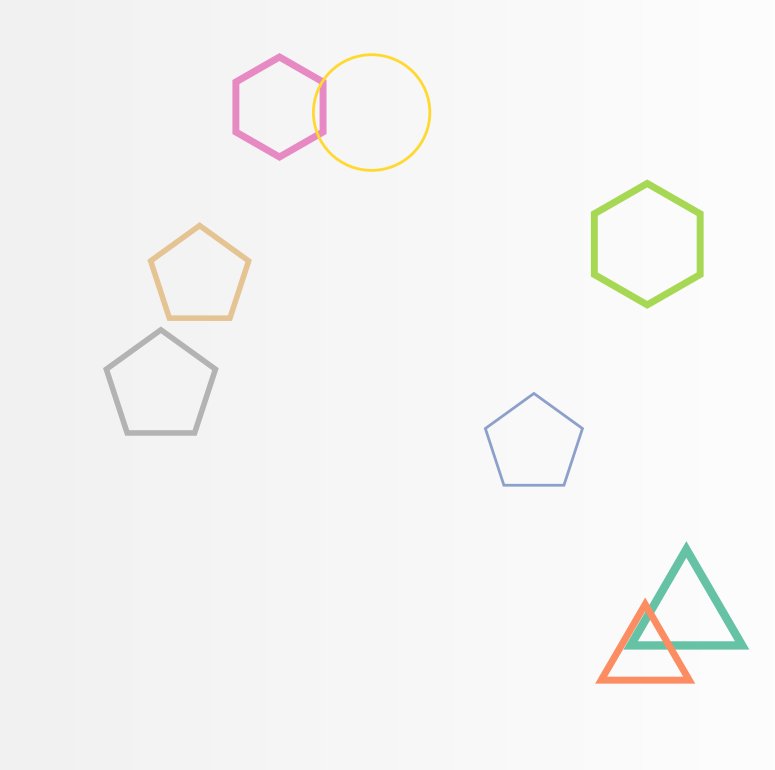[{"shape": "triangle", "thickness": 3, "radius": 0.42, "center": [0.886, 0.203]}, {"shape": "triangle", "thickness": 2.5, "radius": 0.33, "center": [0.833, 0.149]}, {"shape": "pentagon", "thickness": 1, "radius": 0.33, "center": [0.689, 0.423]}, {"shape": "hexagon", "thickness": 2.5, "radius": 0.32, "center": [0.361, 0.861]}, {"shape": "hexagon", "thickness": 2.5, "radius": 0.39, "center": [0.835, 0.683]}, {"shape": "circle", "thickness": 1, "radius": 0.38, "center": [0.48, 0.854]}, {"shape": "pentagon", "thickness": 2, "radius": 0.33, "center": [0.258, 0.641]}, {"shape": "pentagon", "thickness": 2, "radius": 0.37, "center": [0.208, 0.498]}]